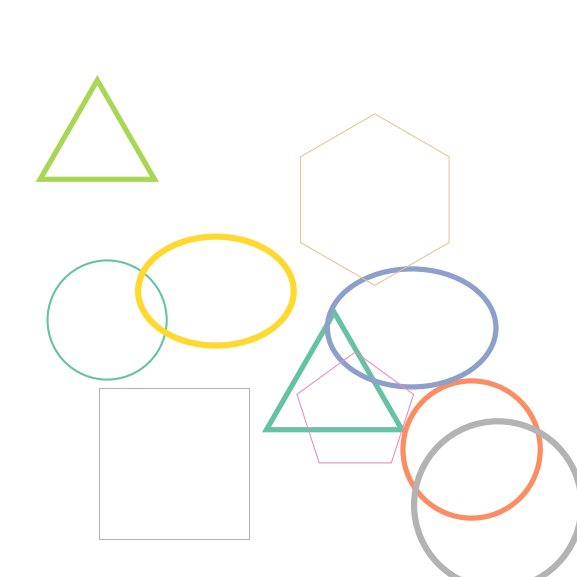[{"shape": "triangle", "thickness": 2.5, "radius": 0.68, "center": [0.579, 0.323]}, {"shape": "circle", "thickness": 1, "radius": 0.52, "center": [0.185, 0.445]}, {"shape": "circle", "thickness": 2.5, "radius": 0.59, "center": [0.817, 0.221]}, {"shape": "oval", "thickness": 2.5, "radius": 0.73, "center": [0.713, 0.431]}, {"shape": "pentagon", "thickness": 0.5, "radius": 0.53, "center": [0.615, 0.283]}, {"shape": "triangle", "thickness": 2.5, "radius": 0.57, "center": [0.169, 0.746]}, {"shape": "oval", "thickness": 3, "radius": 0.67, "center": [0.374, 0.495]}, {"shape": "hexagon", "thickness": 0.5, "radius": 0.74, "center": [0.649, 0.653]}, {"shape": "square", "thickness": 0.5, "radius": 0.65, "center": [0.301, 0.197]}, {"shape": "circle", "thickness": 3, "radius": 0.73, "center": [0.862, 0.125]}]